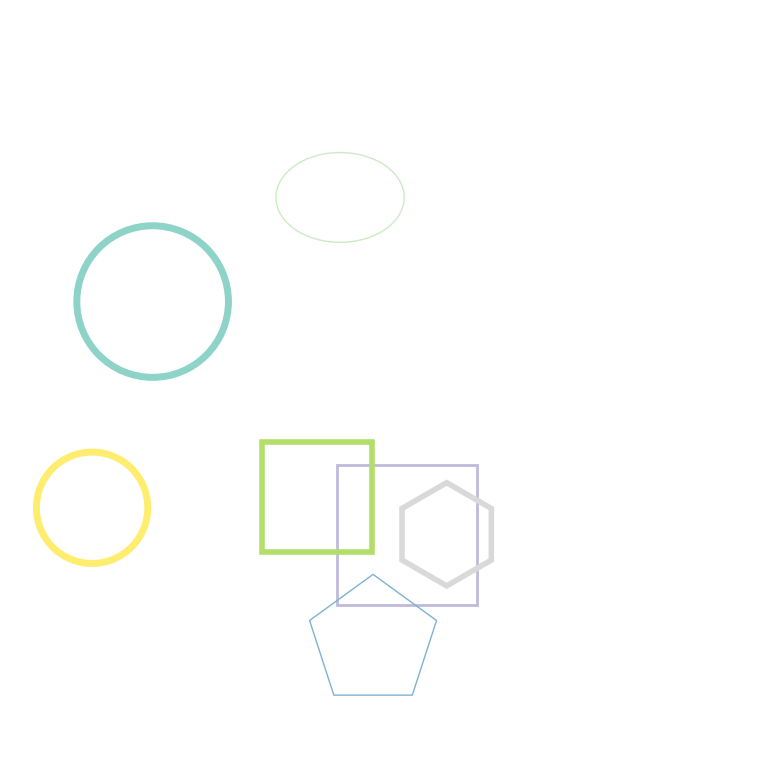[{"shape": "circle", "thickness": 2.5, "radius": 0.49, "center": [0.198, 0.608]}, {"shape": "square", "thickness": 1, "radius": 0.45, "center": [0.529, 0.305]}, {"shape": "pentagon", "thickness": 0.5, "radius": 0.43, "center": [0.484, 0.167]}, {"shape": "square", "thickness": 2, "radius": 0.36, "center": [0.411, 0.355]}, {"shape": "hexagon", "thickness": 2, "radius": 0.33, "center": [0.58, 0.306]}, {"shape": "oval", "thickness": 0.5, "radius": 0.42, "center": [0.442, 0.744]}, {"shape": "circle", "thickness": 2.5, "radius": 0.36, "center": [0.12, 0.341]}]